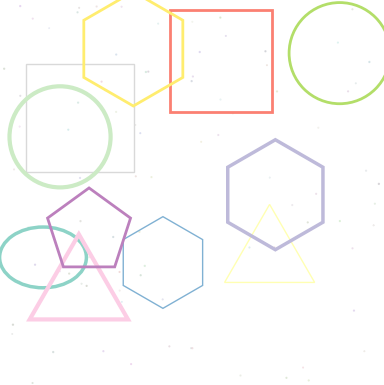[{"shape": "oval", "thickness": 2.5, "radius": 0.56, "center": [0.112, 0.331]}, {"shape": "triangle", "thickness": 1, "radius": 0.68, "center": [0.7, 0.334]}, {"shape": "hexagon", "thickness": 2.5, "radius": 0.71, "center": [0.715, 0.494]}, {"shape": "square", "thickness": 2, "radius": 0.66, "center": [0.574, 0.842]}, {"shape": "hexagon", "thickness": 1, "radius": 0.6, "center": [0.423, 0.318]}, {"shape": "circle", "thickness": 2, "radius": 0.66, "center": [0.882, 0.862]}, {"shape": "triangle", "thickness": 3, "radius": 0.74, "center": [0.205, 0.244]}, {"shape": "square", "thickness": 1, "radius": 0.7, "center": [0.208, 0.694]}, {"shape": "pentagon", "thickness": 2, "radius": 0.57, "center": [0.231, 0.398]}, {"shape": "circle", "thickness": 3, "radius": 0.66, "center": [0.156, 0.645]}, {"shape": "hexagon", "thickness": 2, "radius": 0.74, "center": [0.346, 0.873]}]